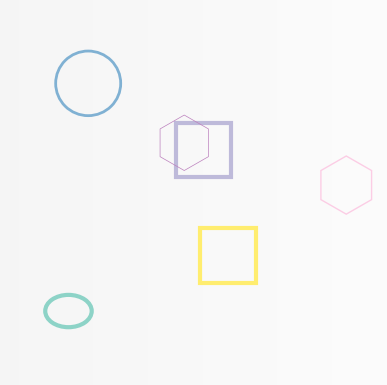[{"shape": "oval", "thickness": 3, "radius": 0.3, "center": [0.177, 0.192]}, {"shape": "square", "thickness": 3, "radius": 0.35, "center": [0.525, 0.611]}, {"shape": "circle", "thickness": 2, "radius": 0.42, "center": [0.228, 0.784]}, {"shape": "hexagon", "thickness": 1, "radius": 0.38, "center": [0.894, 0.519]}, {"shape": "hexagon", "thickness": 0.5, "radius": 0.36, "center": [0.475, 0.629]}, {"shape": "square", "thickness": 3, "radius": 0.36, "center": [0.588, 0.337]}]